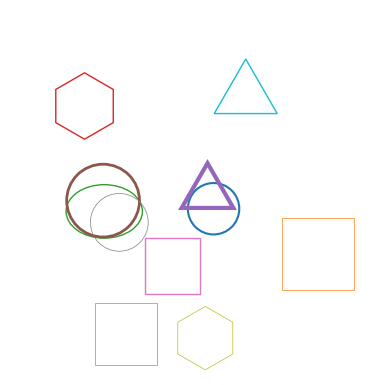[{"shape": "circle", "thickness": 1.5, "radius": 0.33, "center": [0.555, 0.458]}, {"shape": "square", "thickness": 0.5, "radius": 0.47, "center": [0.825, 0.341]}, {"shape": "oval", "thickness": 1, "radius": 0.5, "center": [0.271, 0.451]}, {"shape": "hexagon", "thickness": 1, "radius": 0.43, "center": [0.22, 0.725]}, {"shape": "triangle", "thickness": 3, "radius": 0.39, "center": [0.539, 0.499]}, {"shape": "circle", "thickness": 2, "radius": 0.47, "center": [0.268, 0.479]}, {"shape": "square", "thickness": 1, "radius": 0.36, "center": [0.448, 0.309]}, {"shape": "circle", "thickness": 0.5, "radius": 0.38, "center": [0.31, 0.423]}, {"shape": "hexagon", "thickness": 0.5, "radius": 0.41, "center": [0.533, 0.122]}, {"shape": "triangle", "thickness": 1, "radius": 0.47, "center": [0.638, 0.752]}, {"shape": "square", "thickness": 0.5, "radius": 0.41, "center": [0.327, 0.132]}]